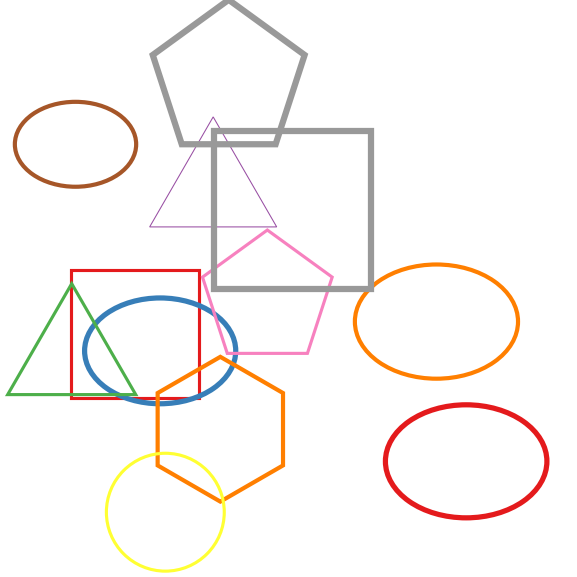[{"shape": "oval", "thickness": 2.5, "radius": 0.7, "center": [0.807, 0.2]}, {"shape": "square", "thickness": 1.5, "radius": 0.55, "center": [0.234, 0.421]}, {"shape": "oval", "thickness": 2.5, "radius": 0.65, "center": [0.277, 0.392]}, {"shape": "triangle", "thickness": 1.5, "radius": 0.64, "center": [0.124, 0.38]}, {"shape": "triangle", "thickness": 0.5, "radius": 0.64, "center": [0.369, 0.67]}, {"shape": "oval", "thickness": 2, "radius": 0.71, "center": [0.756, 0.442]}, {"shape": "hexagon", "thickness": 2, "radius": 0.63, "center": [0.382, 0.256]}, {"shape": "circle", "thickness": 1.5, "radius": 0.51, "center": [0.286, 0.112]}, {"shape": "oval", "thickness": 2, "radius": 0.53, "center": [0.131, 0.749]}, {"shape": "pentagon", "thickness": 1.5, "radius": 0.59, "center": [0.463, 0.483]}, {"shape": "square", "thickness": 3, "radius": 0.68, "center": [0.506, 0.636]}, {"shape": "pentagon", "thickness": 3, "radius": 0.69, "center": [0.396, 0.861]}]